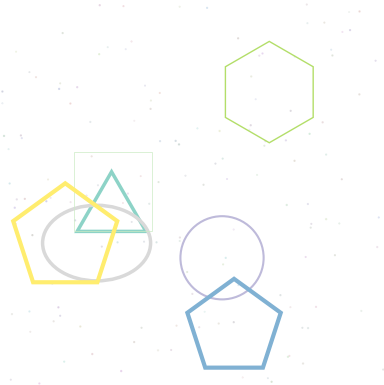[{"shape": "triangle", "thickness": 2.5, "radius": 0.52, "center": [0.29, 0.451]}, {"shape": "circle", "thickness": 1.5, "radius": 0.54, "center": [0.577, 0.33]}, {"shape": "pentagon", "thickness": 3, "radius": 0.64, "center": [0.608, 0.148]}, {"shape": "hexagon", "thickness": 1, "radius": 0.66, "center": [0.699, 0.761]}, {"shape": "oval", "thickness": 2.5, "radius": 0.7, "center": [0.251, 0.369]}, {"shape": "square", "thickness": 0.5, "radius": 0.51, "center": [0.293, 0.503]}, {"shape": "pentagon", "thickness": 3, "radius": 0.71, "center": [0.169, 0.382]}]